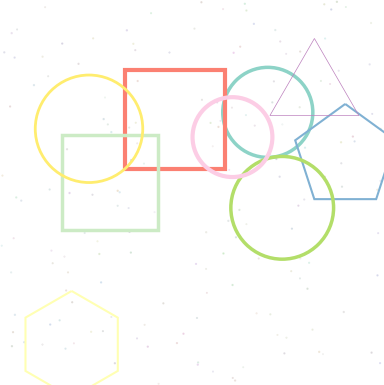[{"shape": "circle", "thickness": 2.5, "radius": 0.58, "center": [0.696, 0.708]}, {"shape": "hexagon", "thickness": 1.5, "radius": 0.69, "center": [0.186, 0.106]}, {"shape": "square", "thickness": 3, "radius": 0.65, "center": [0.455, 0.69]}, {"shape": "pentagon", "thickness": 1.5, "radius": 0.68, "center": [0.897, 0.593]}, {"shape": "circle", "thickness": 2.5, "radius": 0.67, "center": [0.733, 0.46]}, {"shape": "circle", "thickness": 3, "radius": 0.52, "center": [0.604, 0.644]}, {"shape": "triangle", "thickness": 0.5, "radius": 0.67, "center": [0.817, 0.767]}, {"shape": "square", "thickness": 2.5, "radius": 0.62, "center": [0.285, 0.526]}, {"shape": "circle", "thickness": 2, "radius": 0.7, "center": [0.231, 0.665]}]